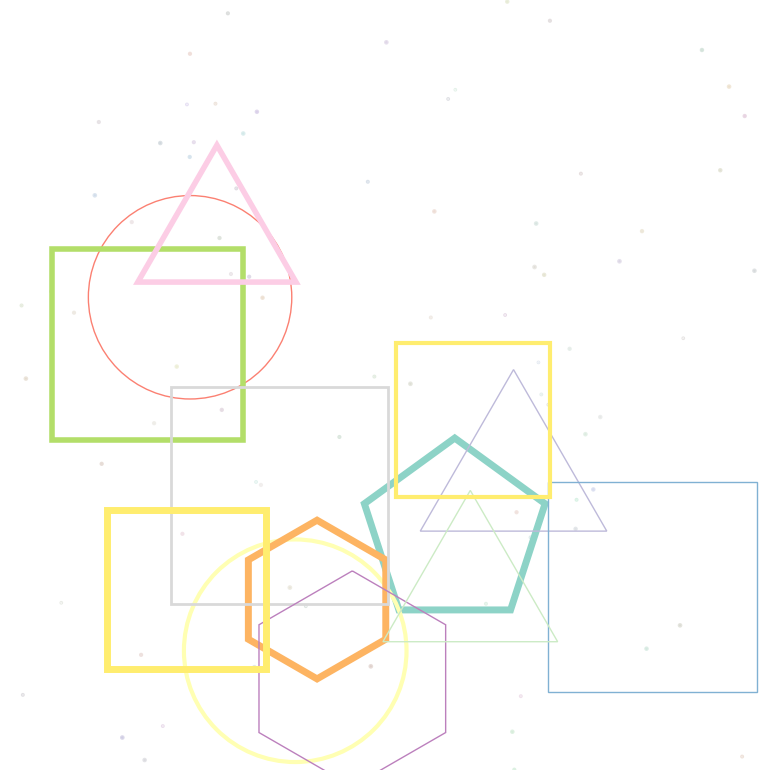[{"shape": "pentagon", "thickness": 2.5, "radius": 0.62, "center": [0.591, 0.308]}, {"shape": "circle", "thickness": 1.5, "radius": 0.72, "center": [0.383, 0.155]}, {"shape": "triangle", "thickness": 0.5, "radius": 0.7, "center": [0.667, 0.38]}, {"shape": "circle", "thickness": 0.5, "radius": 0.66, "center": [0.247, 0.614]}, {"shape": "square", "thickness": 0.5, "radius": 0.68, "center": [0.847, 0.238]}, {"shape": "hexagon", "thickness": 2.5, "radius": 0.52, "center": [0.412, 0.221]}, {"shape": "square", "thickness": 2, "radius": 0.62, "center": [0.191, 0.553]}, {"shape": "triangle", "thickness": 2, "radius": 0.59, "center": [0.282, 0.693]}, {"shape": "square", "thickness": 1, "radius": 0.7, "center": [0.363, 0.357]}, {"shape": "hexagon", "thickness": 0.5, "radius": 0.7, "center": [0.458, 0.119]}, {"shape": "triangle", "thickness": 0.5, "radius": 0.65, "center": [0.611, 0.232]}, {"shape": "square", "thickness": 2.5, "radius": 0.52, "center": [0.242, 0.234]}, {"shape": "square", "thickness": 1.5, "radius": 0.5, "center": [0.614, 0.455]}]